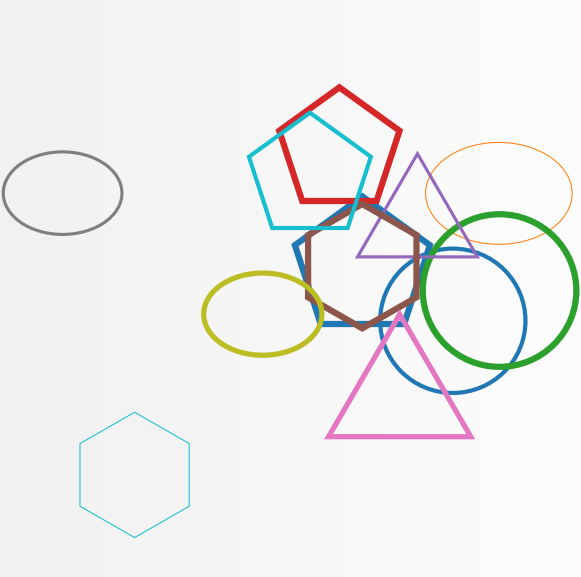[{"shape": "circle", "thickness": 2, "radius": 0.63, "center": [0.779, 0.444]}, {"shape": "pentagon", "thickness": 3, "radius": 0.61, "center": [0.624, 0.537]}, {"shape": "oval", "thickness": 0.5, "radius": 0.63, "center": [0.858, 0.664]}, {"shape": "circle", "thickness": 3, "radius": 0.66, "center": [0.859, 0.496]}, {"shape": "pentagon", "thickness": 3, "radius": 0.54, "center": [0.584, 0.739]}, {"shape": "triangle", "thickness": 1.5, "radius": 0.6, "center": [0.718, 0.614]}, {"shape": "hexagon", "thickness": 3, "radius": 0.54, "center": [0.623, 0.538]}, {"shape": "triangle", "thickness": 2.5, "radius": 0.71, "center": [0.688, 0.314]}, {"shape": "oval", "thickness": 1.5, "radius": 0.51, "center": [0.108, 0.665]}, {"shape": "oval", "thickness": 2.5, "radius": 0.51, "center": [0.452, 0.455]}, {"shape": "hexagon", "thickness": 0.5, "radius": 0.54, "center": [0.232, 0.177]}, {"shape": "pentagon", "thickness": 2, "radius": 0.55, "center": [0.533, 0.694]}]